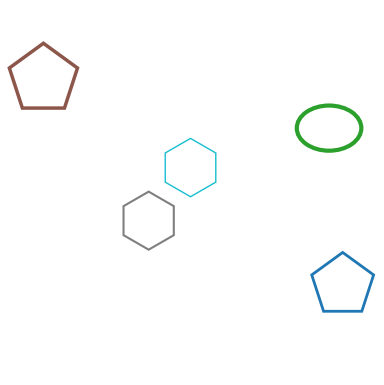[{"shape": "pentagon", "thickness": 2, "radius": 0.42, "center": [0.89, 0.26]}, {"shape": "oval", "thickness": 3, "radius": 0.42, "center": [0.855, 0.667]}, {"shape": "pentagon", "thickness": 2.5, "radius": 0.47, "center": [0.113, 0.795]}, {"shape": "hexagon", "thickness": 1.5, "radius": 0.38, "center": [0.386, 0.427]}, {"shape": "hexagon", "thickness": 1, "radius": 0.38, "center": [0.495, 0.565]}]